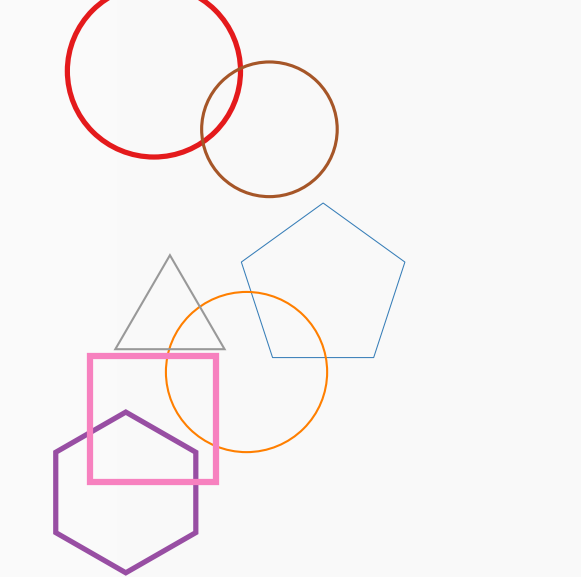[{"shape": "circle", "thickness": 2.5, "radius": 0.74, "center": [0.265, 0.876]}, {"shape": "pentagon", "thickness": 0.5, "radius": 0.74, "center": [0.556, 0.5]}, {"shape": "hexagon", "thickness": 2.5, "radius": 0.7, "center": [0.216, 0.146]}, {"shape": "circle", "thickness": 1, "radius": 0.69, "center": [0.424, 0.355]}, {"shape": "circle", "thickness": 1.5, "radius": 0.58, "center": [0.464, 0.775]}, {"shape": "square", "thickness": 3, "radius": 0.55, "center": [0.263, 0.274]}, {"shape": "triangle", "thickness": 1, "radius": 0.54, "center": [0.292, 0.449]}]